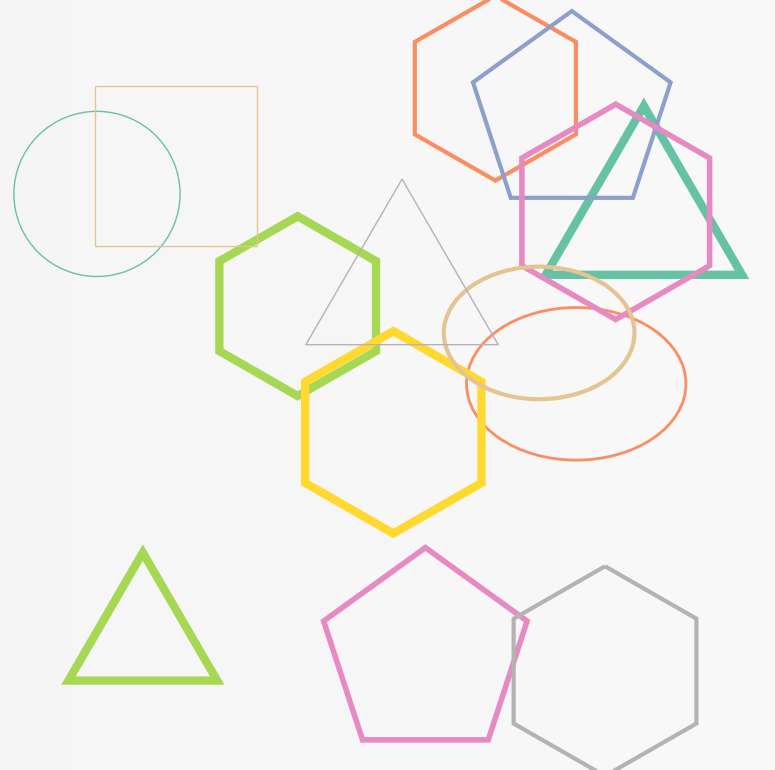[{"shape": "circle", "thickness": 0.5, "radius": 0.54, "center": [0.125, 0.748]}, {"shape": "triangle", "thickness": 3, "radius": 0.73, "center": [0.831, 0.716]}, {"shape": "hexagon", "thickness": 1.5, "radius": 0.6, "center": [0.639, 0.886]}, {"shape": "oval", "thickness": 1, "radius": 0.71, "center": [0.744, 0.502]}, {"shape": "pentagon", "thickness": 1.5, "radius": 0.67, "center": [0.738, 0.852]}, {"shape": "hexagon", "thickness": 2, "radius": 0.7, "center": [0.795, 0.725]}, {"shape": "pentagon", "thickness": 2, "radius": 0.69, "center": [0.549, 0.151]}, {"shape": "triangle", "thickness": 3, "radius": 0.55, "center": [0.184, 0.172]}, {"shape": "hexagon", "thickness": 3, "radius": 0.58, "center": [0.384, 0.602]}, {"shape": "hexagon", "thickness": 3, "radius": 0.66, "center": [0.508, 0.439]}, {"shape": "oval", "thickness": 1.5, "radius": 0.62, "center": [0.696, 0.568]}, {"shape": "square", "thickness": 0.5, "radius": 0.52, "center": [0.227, 0.784]}, {"shape": "triangle", "thickness": 0.5, "radius": 0.72, "center": [0.519, 0.624]}, {"shape": "hexagon", "thickness": 1.5, "radius": 0.68, "center": [0.781, 0.128]}]